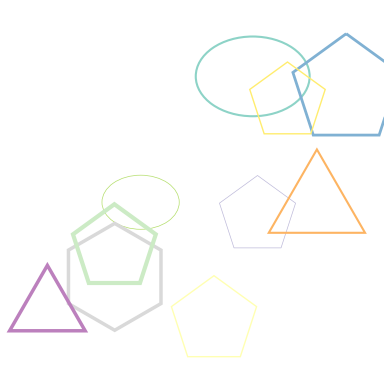[{"shape": "oval", "thickness": 1.5, "radius": 0.74, "center": [0.656, 0.802]}, {"shape": "pentagon", "thickness": 1, "radius": 0.58, "center": [0.556, 0.168]}, {"shape": "pentagon", "thickness": 0.5, "radius": 0.52, "center": [0.669, 0.44]}, {"shape": "pentagon", "thickness": 2, "radius": 0.73, "center": [0.899, 0.767]}, {"shape": "triangle", "thickness": 1.5, "radius": 0.72, "center": [0.823, 0.468]}, {"shape": "oval", "thickness": 0.5, "radius": 0.5, "center": [0.365, 0.475]}, {"shape": "hexagon", "thickness": 2.5, "radius": 0.69, "center": [0.298, 0.281]}, {"shape": "triangle", "thickness": 2.5, "radius": 0.57, "center": [0.123, 0.197]}, {"shape": "pentagon", "thickness": 3, "radius": 0.57, "center": [0.297, 0.356]}, {"shape": "pentagon", "thickness": 1, "radius": 0.52, "center": [0.747, 0.736]}]